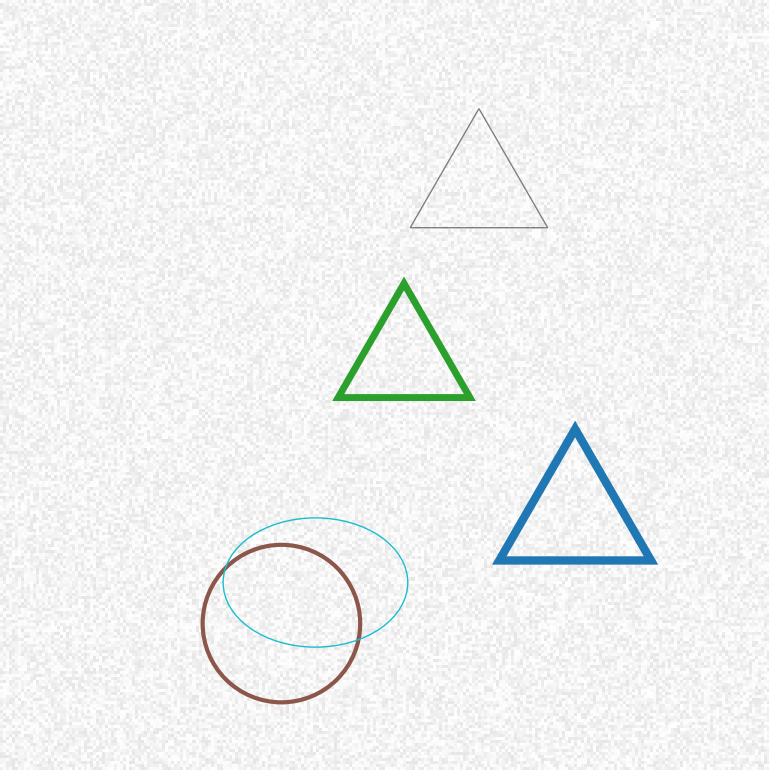[{"shape": "triangle", "thickness": 3, "radius": 0.57, "center": [0.747, 0.329]}, {"shape": "triangle", "thickness": 2.5, "radius": 0.49, "center": [0.525, 0.533]}, {"shape": "circle", "thickness": 1.5, "radius": 0.51, "center": [0.365, 0.19]}, {"shape": "triangle", "thickness": 0.5, "radius": 0.52, "center": [0.622, 0.756]}, {"shape": "oval", "thickness": 0.5, "radius": 0.6, "center": [0.41, 0.243]}]